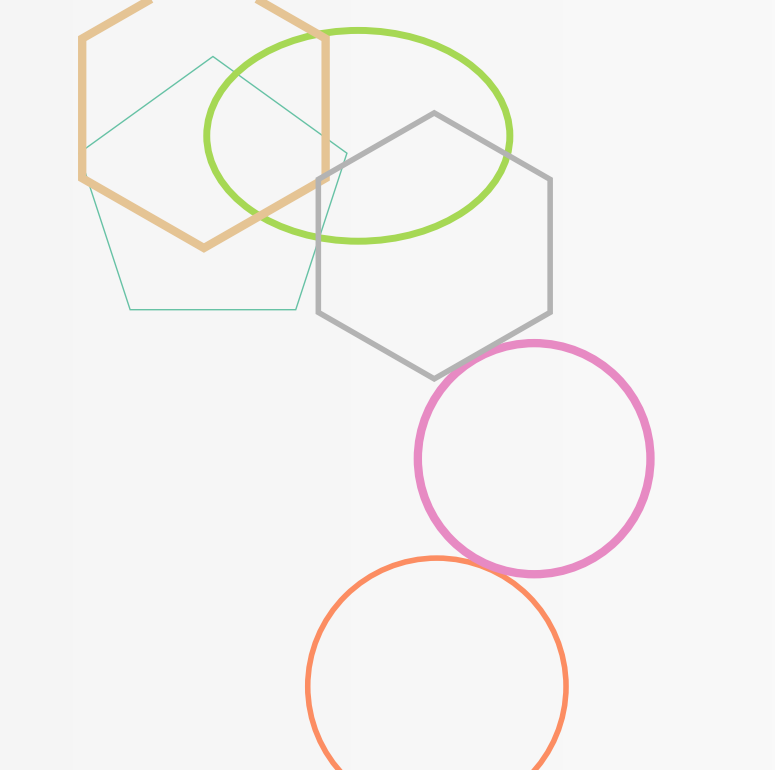[{"shape": "pentagon", "thickness": 0.5, "radius": 0.91, "center": [0.275, 0.745]}, {"shape": "circle", "thickness": 2, "radius": 0.83, "center": [0.564, 0.109]}, {"shape": "circle", "thickness": 3, "radius": 0.75, "center": [0.689, 0.404]}, {"shape": "oval", "thickness": 2.5, "radius": 0.98, "center": [0.462, 0.824]}, {"shape": "hexagon", "thickness": 3, "radius": 0.91, "center": [0.263, 0.859]}, {"shape": "hexagon", "thickness": 2, "radius": 0.86, "center": [0.56, 0.681]}]